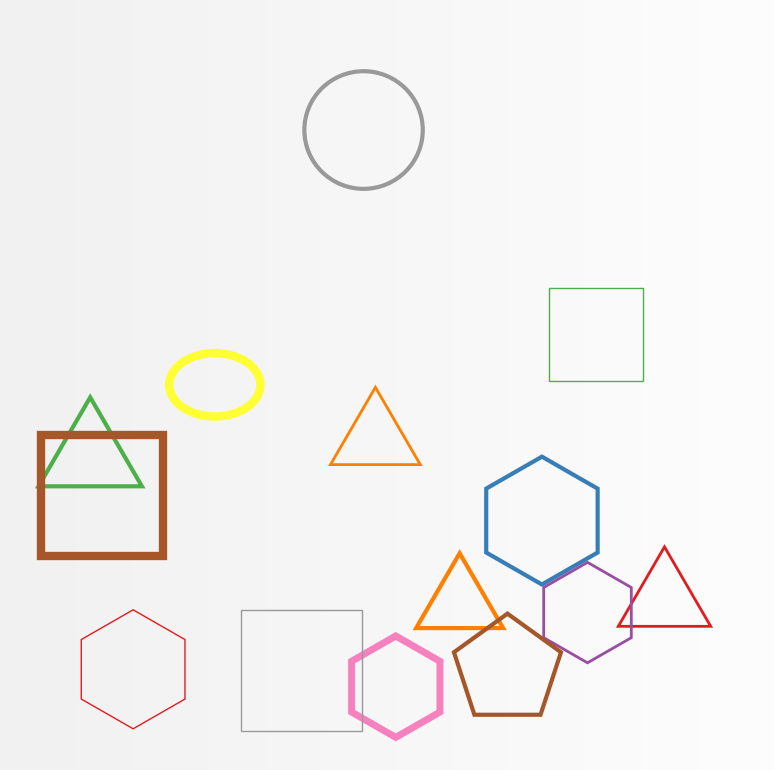[{"shape": "hexagon", "thickness": 0.5, "radius": 0.39, "center": [0.172, 0.131]}, {"shape": "triangle", "thickness": 1, "radius": 0.34, "center": [0.857, 0.221]}, {"shape": "hexagon", "thickness": 1.5, "radius": 0.42, "center": [0.699, 0.324]}, {"shape": "triangle", "thickness": 1.5, "radius": 0.39, "center": [0.116, 0.407]}, {"shape": "square", "thickness": 0.5, "radius": 0.3, "center": [0.769, 0.565]}, {"shape": "hexagon", "thickness": 1, "radius": 0.33, "center": [0.758, 0.204]}, {"shape": "triangle", "thickness": 1, "radius": 0.33, "center": [0.484, 0.43]}, {"shape": "triangle", "thickness": 1.5, "radius": 0.32, "center": [0.593, 0.217]}, {"shape": "oval", "thickness": 3, "radius": 0.29, "center": [0.277, 0.5]}, {"shape": "square", "thickness": 3, "radius": 0.39, "center": [0.132, 0.357]}, {"shape": "pentagon", "thickness": 1.5, "radius": 0.36, "center": [0.655, 0.13]}, {"shape": "hexagon", "thickness": 2.5, "radius": 0.33, "center": [0.511, 0.108]}, {"shape": "circle", "thickness": 1.5, "radius": 0.38, "center": [0.469, 0.831]}, {"shape": "square", "thickness": 0.5, "radius": 0.39, "center": [0.389, 0.13]}]